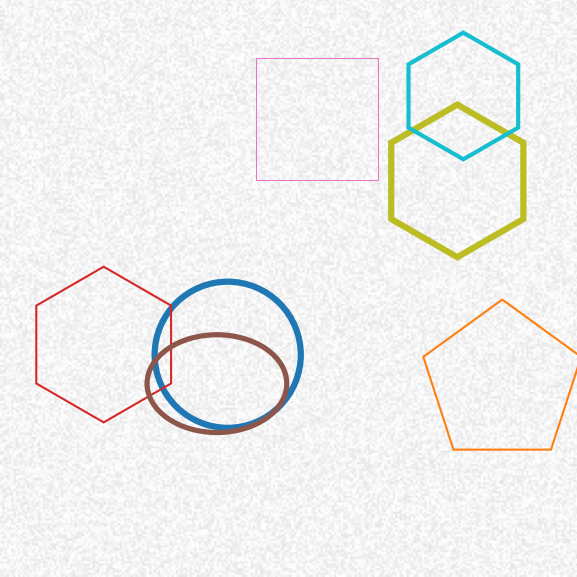[{"shape": "circle", "thickness": 3, "radius": 0.63, "center": [0.394, 0.385]}, {"shape": "pentagon", "thickness": 1, "radius": 0.72, "center": [0.87, 0.337]}, {"shape": "hexagon", "thickness": 1, "radius": 0.67, "center": [0.18, 0.403]}, {"shape": "oval", "thickness": 2.5, "radius": 0.6, "center": [0.376, 0.335]}, {"shape": "square", "thickness": 0.5, "radius": 0.53, "center": [0.549, 0.793]}, {"shape": "hexagon", "thickness": 3, "radius": 0.66, "center": [0.792, 0.686]}, {"shape": "hexagon", "thickness": 2, "radius": 0.55, "center": [0.802, 0.833]}]